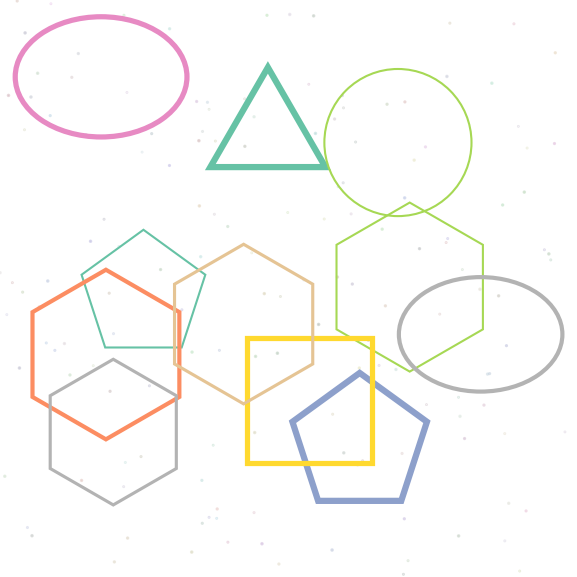[{"shape": "triangle", "thickness": 3, "radius": 0.58, "center": [0.464, 0.767]}, {"shape": "pentagon", "thickness": 1, "radius": 0.56, "center": [0.248, 0.489]}, {"shape": "hexagon", "thickness": 2, "radius": 0.73, "center": [0.183, 0.385]}, {"shape": "pentagon", "thickness": 3, "radius": 0.61, "center": [0.623, 0.231]}, {"shape": "oval", "thickness": 2.5, "radius": 0.74, "center": [0.175, 0.866]}, {"shape": "circle", "thickness": 1, "radius": 0.64, "center": [0.689, 0.752]}, {"shape": "hexagon", "thickness": 1, "radius": 0.73, "center": [0.709, 0.502]}, {"shape": "square", "thickness": 2.5, "radius": 0.54, "center": [0.536, 0.306]}, {"shape": "hexagon", "thickness": 1.5, "radius": 0.69, "center": [0.422, 0.438]}, {"shape": "hexagon", "thickness": 1.5, "radius": 0.63, "center": [0.196, 0.251]}, {"shape": "oval", "thickness": 2, "radius": 0.71, "center": [0.832, 0.42]}]